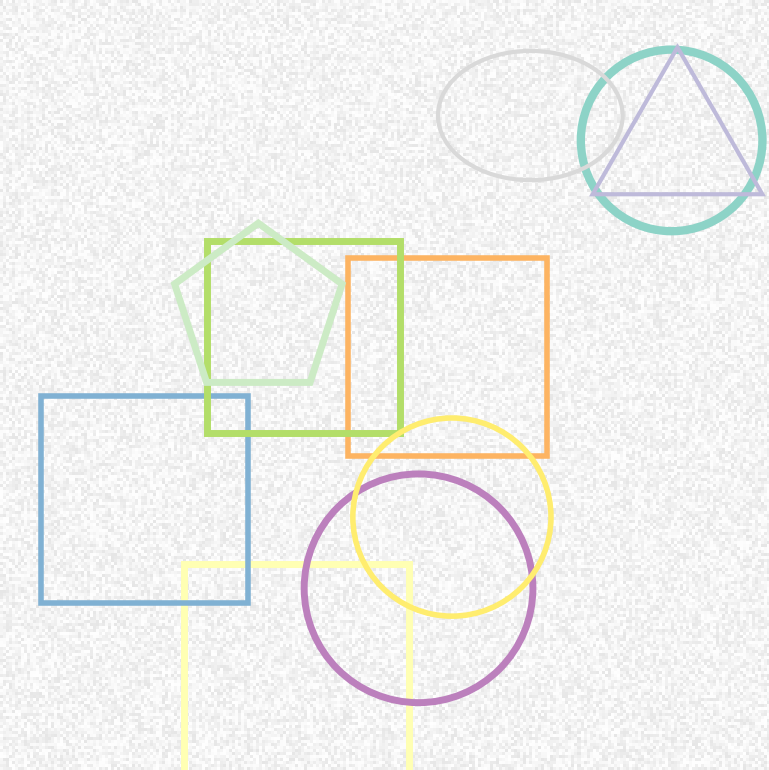[{"shape": "circle", "thickness": 3, "radius": 0.59, "center": [0.872, 0.818]}, {"shape": "square", "thickness": 2.5, "radius": 0.73, "center": [0.385, 0.122]}, {"shape": "triangle", "thickness": 1.5, "radius": 0.64, "center": [0.88, 0.811]}, {"shape": "square", "thickness": 2, "radius": 0.67, "center": [0.188, 0.351]}, {"shape": "square", "thickness": 2, "radius": 0.64, "center": [0.581, 0.537]}, {"shape": "square", "thickness": 2.5, "radius": 0.62, "center": [0.394, 0.562]}, {"shape": "oval", "thickness": 1.5, "radius": 0.6, "center": [0.689, 0.85]}, {"shape": "circle", "thickness": 2.5, "radius": 0.74, "center": [0.544, 0.236]}, {"shape": "pentagon", "thickness": 2.5, "radius": 0.57, "center": [0.335, 0.596]}, {"shape": "circle", "thickness": 2, "radius": 0.64, "center": [0.587, 0.328]}]